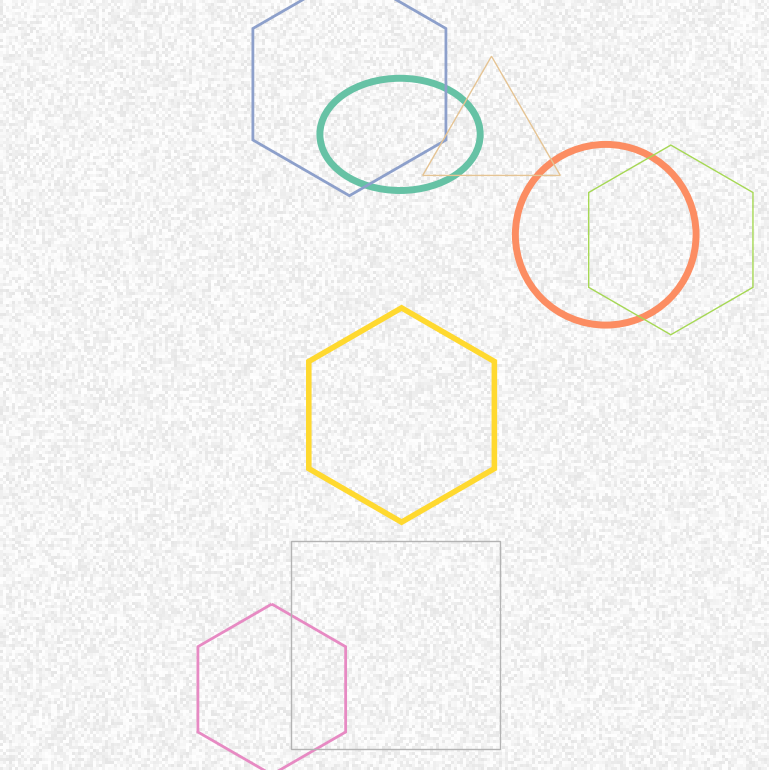[{"shape": "oval", "thickness": 2.5, "radius": 0.52, "center": [0.52, 0.825]}, {"shape": "circle", "thickness": 2.5, "radius": 0.59, "center": [0.787, 0.695]}, {"shape": "hexagon", "thickness": 1, "radius": 0.72, "center": [0.454, 0.891]}, {"shape": "hexagon", "thickness": 1, "radius": 0.55, "center": [0.353, 0.105]}, {"shape": "hexagon", "thickness": 0.5, "radius": 0.62, "center": [0.871, 0.688]}, {"shape": "hexagon", "thickness": 2, "radius": 0.7, "center": [0.522, 0.461]}, {"shape": "triangle", "thickness": 0.5, "radius": 0.52, "center": [0.638, 0.824]}, {"shape": "square", "thickness": 0.5, "radius": 0.68, "center": [0.514, 0.162]}]